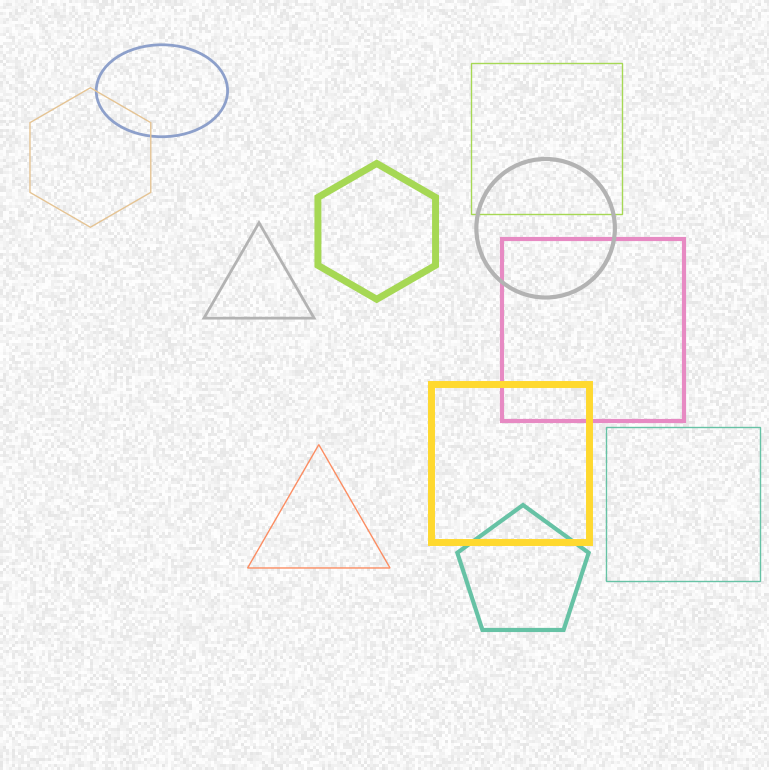[{"shape": "square", "thickness": 0.5, "radius": 0.5, "center": [0.887, 0.345]}, {"shape": "pentagon", "thickness": 1.5, "radius": 0.45, "center": [0.679, 0.254]}, {"shape": "triangle", "thickness": 0.5, "radius": 0.53, "center": [0.414, 0.316]}, {"shape": "oval", "thickness": 1, "radius": 0.43, "center": [0.21, 0.882]}, {"shape": "square", "thickness": 1.5, "radius": 0.59, "center": [0.77, 0.571]}, {"shape": "square", "thickness": 0.5, "radius": 0.49, "center": [0.71, 0.82]}, {"shape": "hexagon", "thickness": 2.5, "radius": 0.44, "center": [0.489, 0.7]}, {"shape": "square", "thickness": 2.5, "radius": 0.51, "center": [0.662, 0.398]}, {"shape": "hexagon", "thickness": 0.5, "radius": 0.45, "center": [0.117, 0.795]}, {"shape": "circle", "thickness": 1.5, "radius": 0.45, "center": [0.709, 0.704]}, {"shape": "triangle", "thickness": 1, "radius": 0.41, "center": [0.336, 0.628]}]